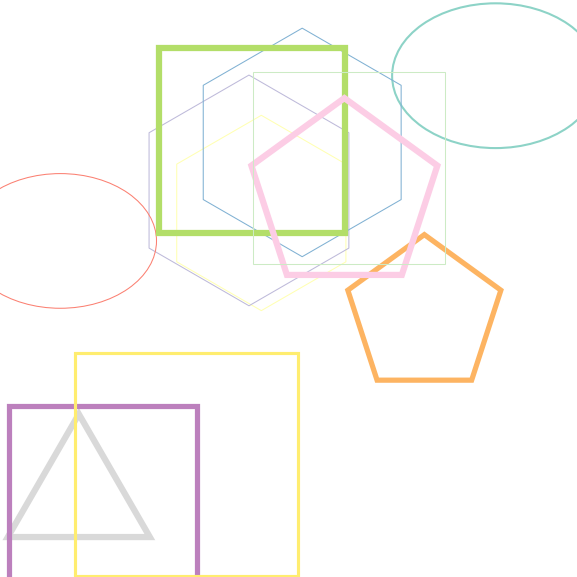[{"shape": "oval", "thickness": 1, "radius": 0.9, "center": [0.858, 0.868]}, {"shape": "hexagon", "thickness": 0.5, "radius": 0.85, "center": [0.453, 0.63]}, {"shape": "hexagon", "thickness": 0.5, "radius": 1.0, "center": [0.431, 0.669]}, {"shape": "oval", "thickness": 0.5, "radius": 0.83, "center": [0.104, 0.582]}, {"shape": "hexagon", "thickness": 0.5, "radius": 0.99, "center": [0.523, 0.752]}, {"shape": "pentagon", "thickness": 2.5, "radius": 0.7, "center": [0.735, 0.454]}, {"shape": "square", "thickness": 3, "radius": 0.8, "center": [0.436, 0.756]}, {"shape": "pentagon", "thickness": 3, "radius": 0.85, "center": [0.596, 0.66]}, {"shape": "triangle", "thickness": 3, "radius": 0.71, "center": [0.137, 0.14]}, {"shape": "square", "thickness": 2.5, "radius": 0.81, "center": [0.179, 0.133]}, {"shape": "square", "thickness": 0.5, "radius": 0.83, "center": [0.605, 0.709]}, {"shape": "square", "thickness": 1.5, "radius": 0.97, "center": [0.323, 0.195]}]